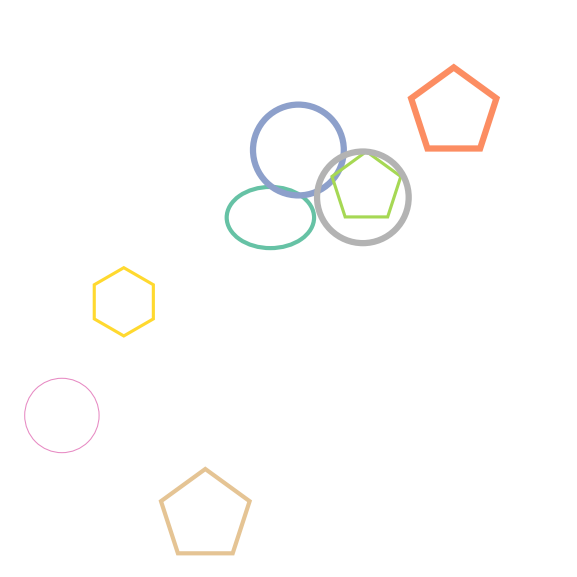[{"shape": "oval", "thickness": 2, "radius": 0.38, "center": [0.468, 0.622]}, {"shape": "pentagon", "thickness": 3, "radius": 0.39, "center": [0.786, 0.805]}, {"shape": "circle", "thickness": 3, "radius": 0.39, "center": [0.517, 0.739]}, {"shape": "circle", "thickness": 0.5, "radius": 0.32, "center": [0.107, 0.28]}, {"shape": "pentagon", "thickness": 1.5, "radius": 0.31, "center": [0.634, 0.674]}, {"shape": "hexagon", "thickness": 1.5, "radius": 0.3, "center": [0.214, 0.476]}, {"shape": "pentagon", "thickness": 2, "radius": 0.4, "center": [0.356, 0.106]}, {"shape": "circle", "thickness": 3, "radius": 0.4, "center": [0.628, 0.657]}]